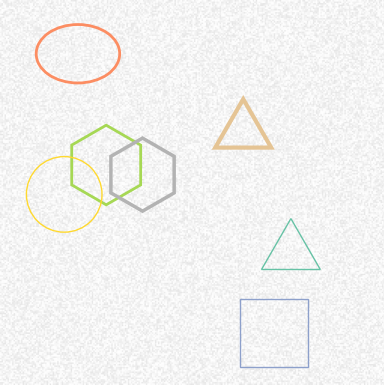[{"shape": "triangle", "thickness": 1, "radius": 0.44, "center": [0.756, 0.344]}, {"shape": "oval", "thickness": 2, "radius": 0.54, "center": [0.202, 0.86]}, {"shape": "square", "thickness": 1, "radius": 0.44, "center": [0.711, 0.135]}, {"shape": "hexagon", "thickness": 2, "radius": 0.52, "center": [0.276, 0.571]}, {"shape": "circle", "thickness": 1, "radius": 0.49, "center": [0.167, 0.495]}, {"shape": "triangle", "thickness": 3, "radius": 0.42, "center": [0.632, 0.659]}, {"shape": "hexagon", "thickness": 2.5, "radius": 0.47, "center": [0.37, 0.546]}]